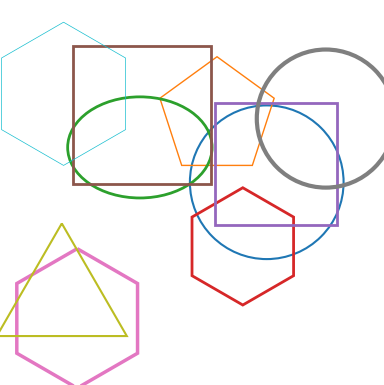[{"shape": "circle", "thickness": 1.5, "radius": 1.0, "center": [0.693, 0.527]}, {"shape": "pentagon", "thickness": 1, "radius": 0.78, "center": [0.564, 0.697]}, {"shape": "oval", "thickness": 2, "radius": 0.94, "center": [0.363, 0.617]}, {"shape": "hexagon", "thickness": 2, "radius": 0.76, "center": [0.631, 0.36]}, {"shape": "square", "thickness": 2, "radius": 0.79, "center": [0.717, 0.574]}, {"shape": "square", "thickness": 2, "radius": 0.89, "center": [0.37, 0.7]}, {"shape": "hexagon", "thickness": 2.5, "radius": 0.91, "center": [0.2, 0.173]}, {"shape": "circle", "thickness": 3, "radius": 0.9, "center": [0.846, 0.692]}, {"shape": "triangle", "thickness": 1.5, "radius": 0.98, "center": [0.161, 0.225]}, {"shape": "hexagon", "thickness": 0.5, "radius": 0.93, "center": [0.165, 0.756]}]